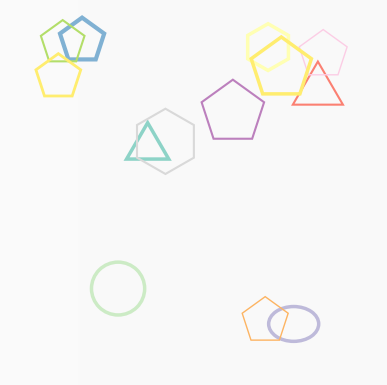[{"shape": "triangle", "thickness": 2.5, "radius": 0.31, "center": [0.381, 0.618]}, {"shape": "hexagon", "thickness": 2.5, "radius": 0.3, "center": [0.692, 0.878]}, {"shape": "oval", "thickness": 2.5, "radius": 0.32, "center": [0.758, 0.159]}, {"shape": "triangle", "thickness": 1.5, "radius": 0.37, "center": [0.82, 0.765]}, {"shape": "pentagon", "thickness": 3, "radius": 0.3, "center": [0.212, 0.894]}, {"shape": "pentagon", "thickness": 1, "radius": 0.31, "center": [0.684, 0.167]}, {"shape": "pentagon", "thickness": 1.5, "radius": 0.3, "center": [0.162, 0.889]}, {"shape": "pentagon", "thickness": 1, "radius": 0.32, "center": [0.834, 0.858]}, {"shape": "hexagon", "thickness": 1.5, "radius": 0.42, "center": [0.427, 0.633]}, {"shape": "pentagon", "thickness": 1.5, "radius": 0.42, "center": [0.601, 0.708]}, {"shape": "circle", "thickness": 2.5, "radius": 0.34, "center": [0.305, 0.251]}, {"shape": "pentagon", "thickness": 2, "radius": 0.3, "center": [0.151, 0.8]}, {"shape": "pentagon", "thickness": 2.5, "radius": 0.41, "center": [0.726, 0.822]}]